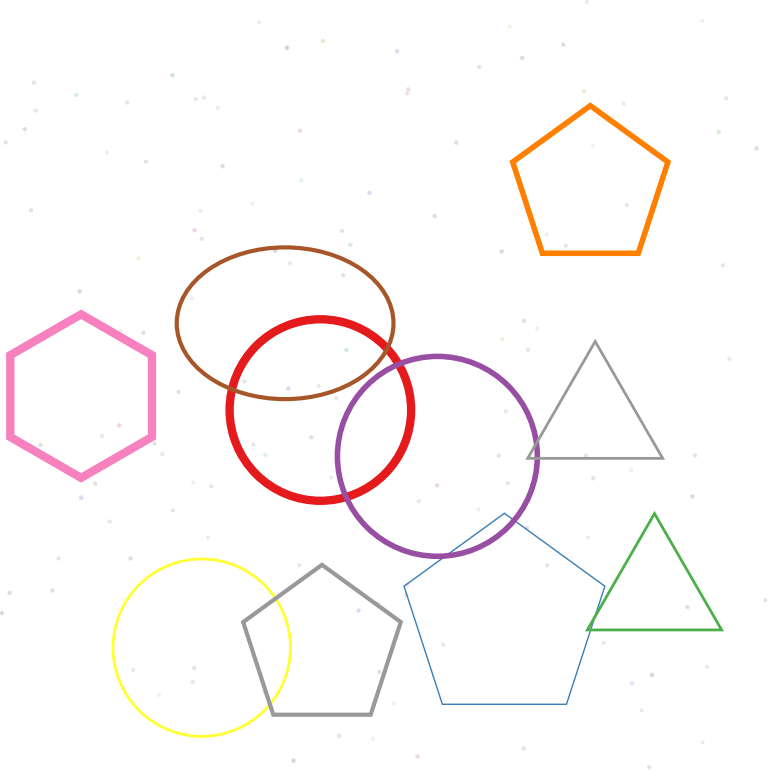[{"shape": "circle", "thickness": 3, "radius": 0.59, "center": [0.416, 0.467]}, {"shape": "pentagon", "thickness": 0.5, "radius": 0.69, "center": [0.655, 0.196]}, {"shape": "triangle", "thickness": 1, "radius": 0.5, "center": [0.85, 0.232]}, {"shape": "circle", "thickness": 2, "radius": 0.65, "center": [0.568, 0.407]}, {"shape": "pentagon", "thickness": 2, "radius": 0.53, "center": [0.767, 0.757]}, {"shape": "circle", "thickness": 1, "radius": 0.58, "center": [0.262, 0.159]}, {"shape": "oval", "thickness": 1.5, "radius": 0.7, "center": [0.37, 0.58]}, {"shape": "hexagon", "thickness": 3, "radius": 0.53, "center": [0.105, 0.486]}, {"shape": "pentagon", "thickness": 1.5, "radius": 0.54, "center": [0.418, 0.159]}, {"shape": "triangle", "thickness": 1, "radius": 0.51, "center": [0.773, 0.455]}]